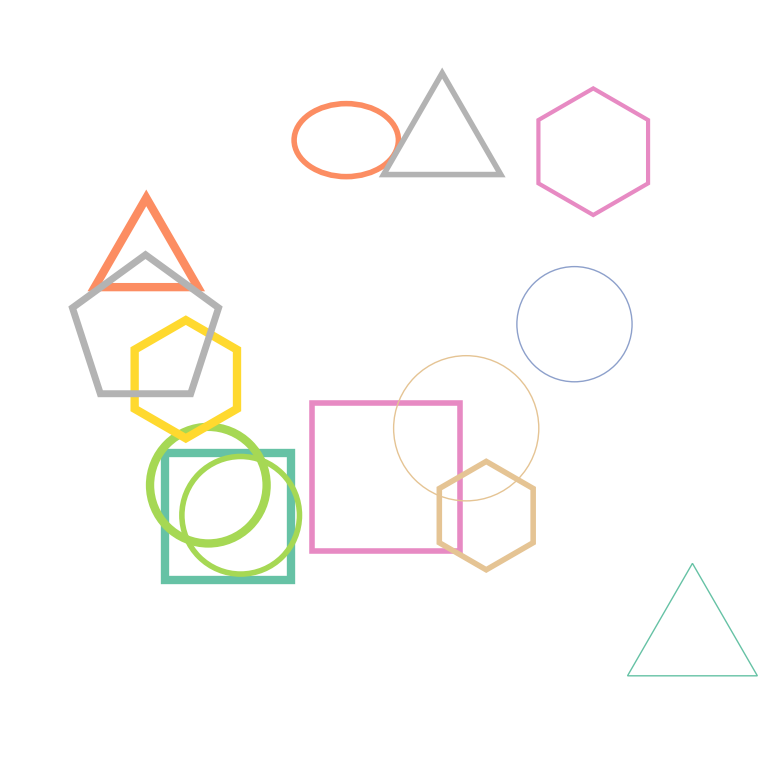[{"shape": "square", "thickness": 3, "radius": 0.41, "center": [0.296, 0.329]}, {"shape": "triangle", "thickness": 0.5, "radius": 0.49, "center": [0.899, 0.171]}, {"shape": "oval", "thickness": 2, "radius": 0.34, "center": [0.45, 0.818]}, {"shape": "triangle", "thickness": 3, "radius": 0.39, "center": [0.19, 0.666]}, {"shape": "circle", "thickness": 0.5, "radius": 0.37, "center": [0.746, 0.579]}, {"shape": "hexagon", "thickness": 1.5, "radius": 0.41, "center": [0.77, 0.803]}, {"shape": "square", "thickness": 2, "radius": 0.48, "center": [0.501, 0.381]}, {"shape": "circle", "thickness": 2, "radius": 0.38, "center": [0.313, 0.331]}, {"shape": "circle", "thickness": 3, "radius": 0.38, "center": [0.271, 0.37]}, {"shape": "hexagon", "thickness": 3, "radius": 0.38, "center": [0.241, 0.507]}, {"shape": "circle", "thickness": 0.5, "radius": 0.47, "center": [0.605, 0.444]}, {"shape": "hexagon", "thickness": 2, "radius": 0.35, "center": [0.631, 0.33]}, {"shape": "pentagon", "thickness": 2.5, "radius": 0.5, "center": [0.189, 0.569]}, {"shape": "triangle", "thickness": 2, "radius": 0.44, "center": [0.574, 0.817]}]